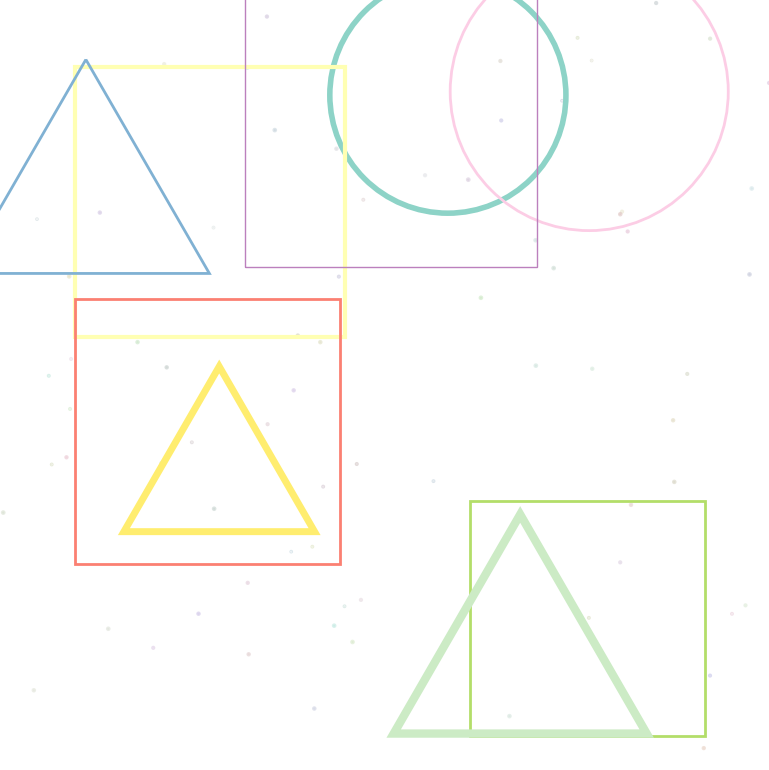[{"shape": "circle", "thickness": 2, "radius": 0.77, "center": [0.582, 0.876]}, {"shape": "square", "thickness": 1.5, "radius": 0.88, "center": [0.273, 0.738]}, {"shape": "square", "thickness": 1, "radius": 0.86, "center": [0.269, 0.439]}, {"shape": "triangle", "thickness": 1, "radius": 0.93, "center": [0.112, 0.737]}, {"shape": "square", "thickness": 1, "radius": 0.76, "center": [0.763, 0.197]}, {"shape": "circle", "thickness": 1, "radius": 0.9, "center": [0.765, 0.881]}, {"shape": "square", "thickness": 0.5, "radius": 0.95, "center": [0.508, 0.843]}, {"shape": "triangle", "thickness": 3, "radius": 0.95, "center": [0.676, 0.142]}, {"shape": "triangle", "thickness": 2.5, "radius": 0.71, "center": [0.285, 0.381]}]